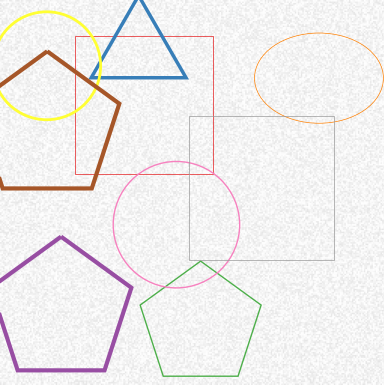[{"shape": "square", "thickness": 0.5, "radius": 0.9, "center": [0.374, 0.728]}, {"shape": "triangle", "thickness": 2.5, "radius": 0.71, "center": [0.36, 0.869]}, {"shape": "pentagon", "thickness": 1, "radius": 0.83, "center": [0.521, 0.157]}, {"shape": "pentagon", "thickness": 3, "radius": 0.96, "center": [0.159, 0.193]}, {"shape": "oval", "thickness": 0.5, "radius": 0.84, "center": [0.828, 0.797]}, {"shape": "circle", "thickness": 2, "radius": 0.7, "center": [0.121, 0.829]}, {"shape": "pentagon", "thickness": 3, "radius": 0.98, "center": [0.123, 0.67]}, {"shape": "circle", "thickness": 1, "radius": 0.82, "center": [0.458, 0.416]}, {"shape": "square", "thickness": 0.5, "radius": 0.94, "center": [0.679, 0.512]}]